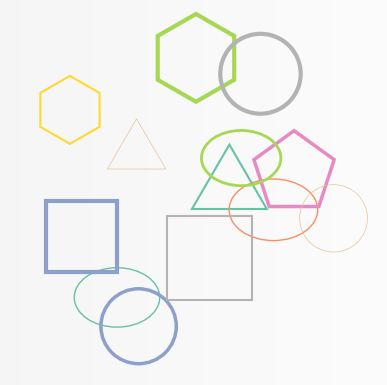[{"shape": "triangle", "thickness": 1.5, "radius": 0.56, "center": [0.592, 0.513]}, {"shape": "oval", "thickness": 1, "radius": 0.55, "center": [0.302, 0.228]}, {"shape": "oval", "thickness": 1, "radius": 0.57, "center": [0.706, 0.455]}, {"shape": "square", "thickness": 3, "radius": 0.46, "center": [0.21, 0.386]}, {"shape": "circle", "thickness": 2.5, "radius": 0.49, "center": [0.358, 0.153]}, {"shape": "pentagon", "thickness": 2.5, "radius": 0.54, "center": [0.759, 0.552]}, {"shape": "oval", "thickness": 2, "radius": 0.51, "center": [0.622, 0.589]}, {"shape": "hexagon", "thickness": 3, "radius": 0.57, "center": [0.506, 0.85]}, {"shape": "hexagon", "thickness": 1.5, "radius": 0.44, "center": [0.181, 0.715]}, {"shape": "triangle", "thickness": 0.5, "radius": 0.44, "center": [0.352, 0.604]}, {"shape": "circle", "thickness": 0.5, "radius": 0.44, "center": [0.861, 0.433]}, {"shape": "circle", "thickness": 3, "radius": 0.52, "center": [0.672, 0.808]}, {"shape": "square", "thickness": 1.5, "radius": 0.55, "center": [0.54, 0.33]}]